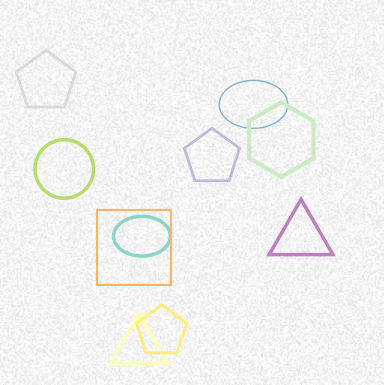[{"shape": "oval", "thickness": 2.5, "radius": 0.37, "center": [0.369, 0.386]}, {"shape": "triangle", "thickness": 2.5, "radius": 0.43, "center": [0.362, 0.1]}, {"shape": "pentagon", "thickness": 2, "radius": 0.38, "center": [0.551, 0.591]}, {"shape": "oval", "thickness": 1, "radius": 0.45, "center": [0.658, 0.729]}, {"shape": "square", "thickness": 1.5, "radius": 0.48, "center": [0.347, 0.358]}, {"shape": "circle", "thickness": 2.5, "radius": 0.38, "center": [0.167, 0.561]}, {"shape": "pentagon", "thickness": 2, "radius": 0.41, "center": [0.12, 0.788]}, {"shape": "triangle", "thickness": 2.5, "radius": 0.48, "center": [0.782, 0.387]}, {"shape": "hexagon", "thickness": 3, "radius": 0.48, "center": [0.731, 0.637]}, {"shape": "pentagon", "thickness": 2, "radius": 0.34, "center": [0.42, 0.139]}]